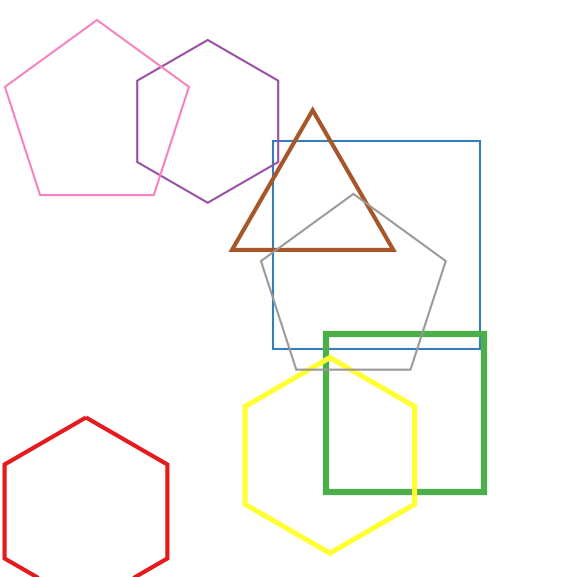[{"shape": "hexagon", "thickness": 2, "radius": 0.81, "center": [0.149, 0.113]}, {"shape": "square", "thickness": 1, "radius": 0.9, "center": [0.652, 0.575]}, {"shape": "square", "thickness": 3, "radius": 0.68, "center": [0.701, 0.284]}, {"shape": "hexagon", "thickness": 1, "radius": 0.7, "center": [0.36, 0.789]}, {"shape": "hexagon", "thickness": 2.5, "radius": 0.85, "center": [0.571, 0.211]}, {"shape": "triangle", "thickness": 2, "radius": 0.81, "center": [0.541, 0.647]}, {"shape": "pentagon", "thickness": 1, "radius": 0.84, "center": [0.168, 0.797]}, {"shape": "pentagon", "thickness": 1, "radius": 0.84, "center": [0.612, 0.495]}]